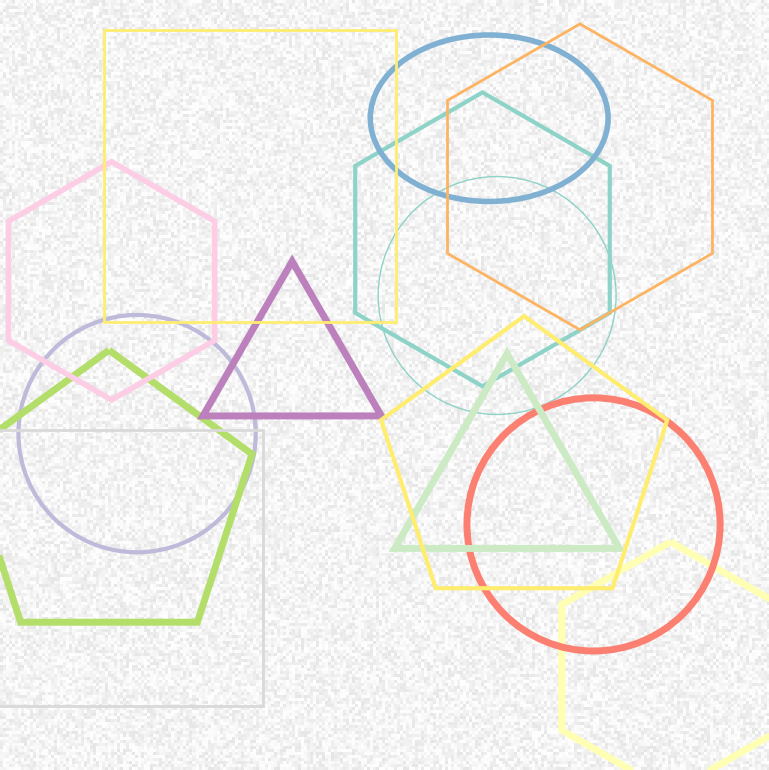[{"shape": "hexagon", "thickness": 1.5, "radius": 0.95, "center": [0.627, 0.689]}, {"shape": "circle", "thickness": 0.5, "radius": 0.77, "center": [0.646, 0.616]}, {"shape": "hexagon", "thickness": 2.5, "radius": 0.82, "center": [0.871, 0.133]}, {"shape": "circle", "thickness": 1.5, "radius": 0.77, "center": [0.178, 0.437]}, {"shape": "circle", "thickness": 2.5, "radius": 0.82, "center": [0.771, 0.319]}, {"shape": "oval", "thickness": 2, "radius": 0.77, "center": [0.635, 0.846]}, {"shape": "hexagon", "thickness": 1, "radius": 0.99, "center": [0.753, 0.77]}, {"shape": "pentagon", "thickness": 2.5, "radius": 0.98, "center": [0.142, 0.35]}, {"shape": "hexagon", "thickness": 2, "radius": 0.77, "center": [0.145, 0.635]}, {"shape": "square", "thickness": 1, "radius": 0.9, "center": [0.162, 0.262]}, {"shape": "triangle", "thickness": 2.5, "radius": 0.67, "center": [0.379, 0.527]}, {"shape": "triangle", "thickness": 2.5, "radius": 0.84, "center": [0.659, 0.372]}, {"shape": "pentagon", "thickness": 1.5, "radius": 0.98, "center": [0.681, 0.394]}, {"shape": "square", "thickness": 1, "radius": 0.95, "center": [0.325, 0.772]}]